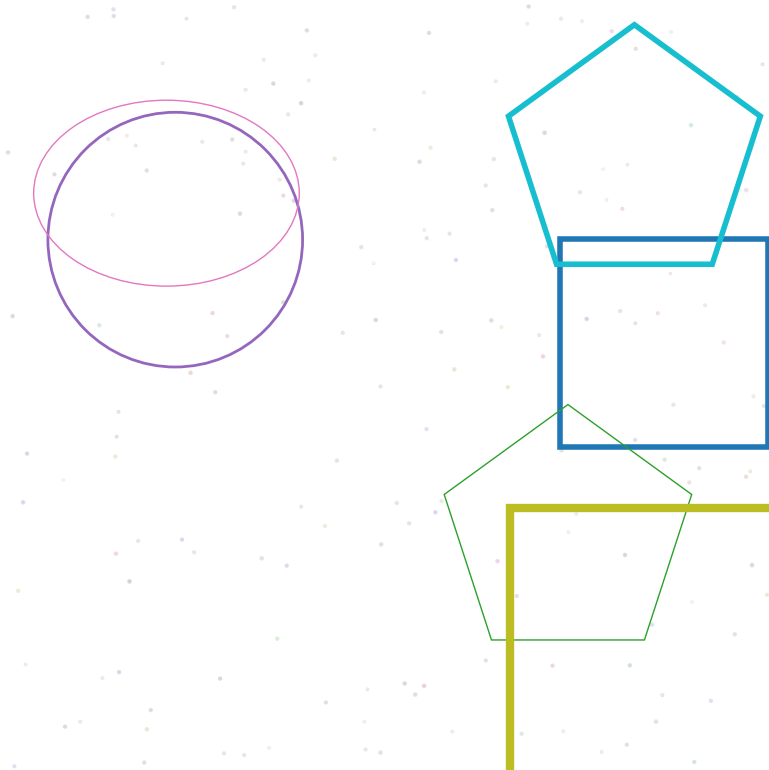[{"shape": "square", "thickness": 2, "radius": 0.68, "center": [0.862, 0.554]}, {"shape": "pentagon", "thickness": 0.5, "radius": 0.84, "center": [0.738, 0.306]}, {"shape": "circle", "thickness": 1, "radius": 0.83, "center": [0.228, 0.689]}, {"shape": "oval", "thickness": 0.5, "radius": 0.86, "center": [0.216, 0.749]}, {"shape": "square", "thickness": 3, "radius": 0.93, "center": [0.849, 0.154]}, {"shape": "pentagon", "thickness": 2, "radius": 0.86, "center": [0.824, 0.796]}]